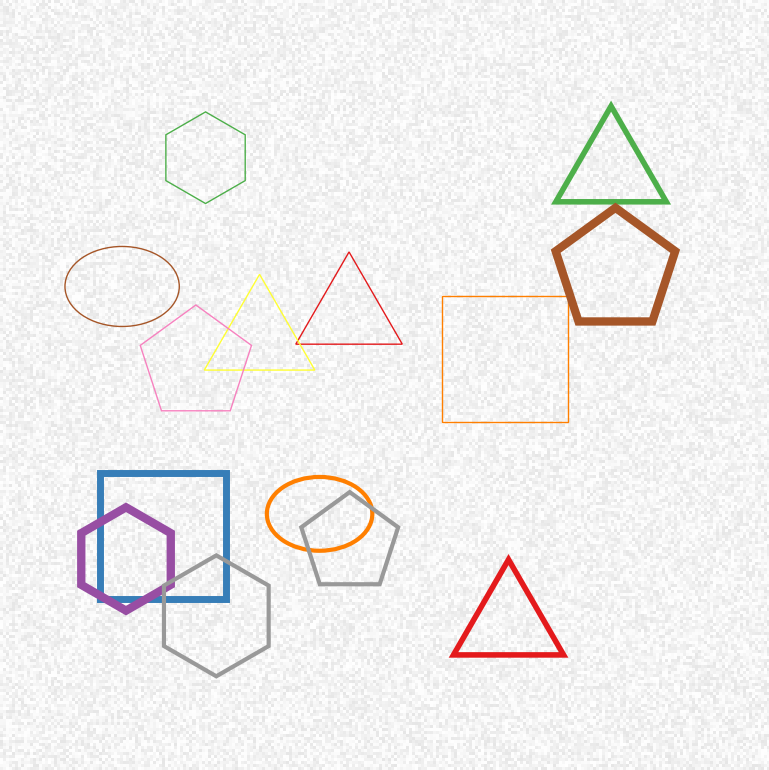[{"shape": "triangle", "thickness": 0.5, "radius": 0.4, "center": [0.453, 0.593]}, {"shape": "triangle", "thickness": 2, "radius": 0.41, "center": [0.66, 0.191]}, {"shape": "square", "thickness": 2.5, "radius": 0.41, "center": [0.212, 0.304]}, {"shape": "triangle", "thickness": 2, "radius": 0.41, "center": [0.794, 0.779]}, {"shape": "hexagon", "thickness": 0.5, "radius": 0.3, "center": [0.267, 0.795]}, {"shape": "hexagon", "thickness": 3, "radius": 0.34, "center": [0.164, 0.274]}, {"shape": "oval", "thickness": 1.5, "radius": 0.34, "center": [0.415, 0.333]}, {"shape": "square", "thickness": 0.5, "radius": 0.41, "center": [0.656, 0.534]}, {"shape": "triangle", "thickness": 0.5, "radius": 0.41, "center": [0.337, 0.561]}, {"shape": "oval", "thickness": 0.5, "radius": 0.37, "center": [0.159, 0.628]}, {"shape": "pentagon", "thickness": 3, "radius": 0.41, "center": [0.799, 0.649]}, {"shape": "pentagon", "thickness": 0.5, "radius": 0.38, "center": [0.254, 0.528]}, {"shape": "pentagon", "thickness": 1.5, "radius": 0.33, "center": [0.454, 0.295]}, {"shape": "hexagon", "thickness": 1.5, "radius": 0.39, "center": [0.281, 0.2]}]